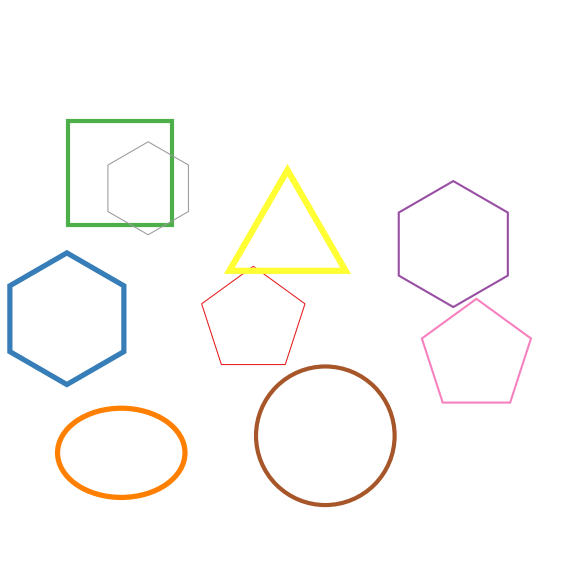[{"shape": "pentagon", "thickness": 0.5, "radius": 0.47, "center": [0.439, 0.444]}, {"shape": "hexagon", "thickness": 2.5, "radius": 0.57, "center": [0.116, 0.447]}, {"shape": "square", "thickness": 2, "radius": 0.45, "center": [0.207, 0.699]}, {"shape": "hexagon", "thickness": 1, "radius": 0.55, "center": [0.785, 0.577]}, {"shape": "oval", "thickness": 2.5, "radius": 0.55, "center": [0.21, 0.215]}, {"shape": "triangle", "thickness": 3, "radius": 0.58, "center": [0.498, 0.588]}, {"shape": "circle", "thickness": 2, "radius": 0.6, "center": [0.563, 0.245]}, {"shape": "pentagon", "thickness": 1, "radius": 0.5, "center": [0.825, 0.382]}, {"shape": "hexagon", "thickness": 0.5, "radius": 0.4, "center": [0.257, 0.673]}]